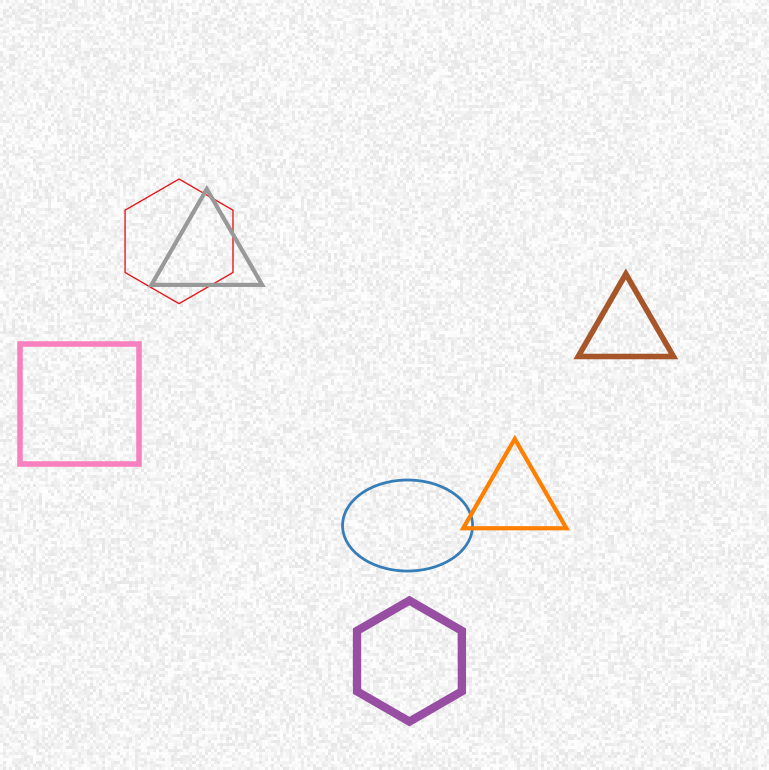[{"shape": "hexagon", "thickness": 0.5, "radius": 0.4, "center": [0.233, 0.687]}, {"shape": "oval", "thickness": 1, "radius": 0.42, "center": [0.529, 0.317]}, {"shape": "hexagon", "thickness": 3, "radius": 0.39, "center": [0.532, 0.141]}, {"shape": "triangle", "thickness": 1.5, "radius": 0.39, "center": [0.669, 0.353]}, {"shape": "triangle", "thickness": 2, "radius": 0.36, "center": [0.813, 0.573]}, {"shape": "square", "thickness": 2, "radius": 0.39, "center": [0.103, 0.475]}, {"shape": "triangle", "thickness": 1.5, "radius": 0.41, "center": [0.269, 0.671]}]